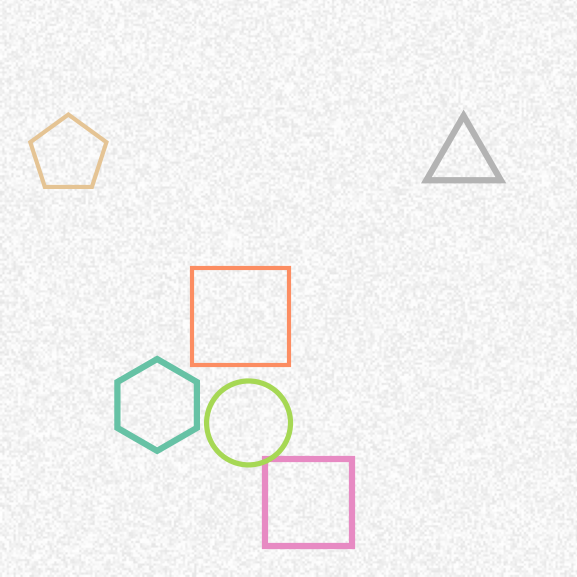[{"shape": "hexagon", "thickness": 3, "radius": 0.4, "center": [0.272, 0.298]}, {"shape": "square", "thickness": 2, "radius": 0.42, "center": [0.416, 0.451]}, {"shape": "square", "thickness": 3, "radius": 0.38, "center": [0.534, 0.128]}, {"shape": "circle", "thickness": 2.5, "radius": 0.36, "center": [0.43, 0.267]}, {"shape": "pentagon", "thickness": 2, "radius": 0.35, "center": [0.118, 0.731]}, {"shape": "triangle", "thickness": 3, "radius": 0.37, "center": [0.803, 0.724]}]